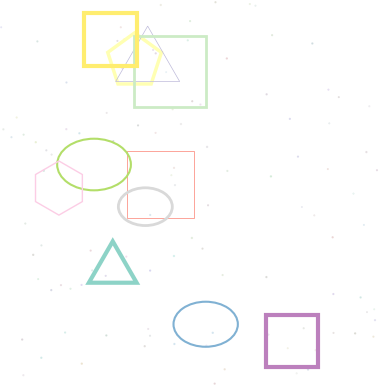[{"shape": "triangle", "thickness": 3, "radius": 0.36, "center": [0.293, 0.301]}, {"shape": "pentagon", "thickness": 2.5, "radius": 0.37, "center": [0.35, 0.841]}, {"shape": "triangle", "thickness": 0.5, "radius": 0.48, "center": [0.384, 0.836]}, {"shape": "square", "thickness": 0.5, "radius": 0.43, "center": [0.417, 0.522]}, {"shape": "oval", "thickness": 1.5, "radius": 0.42, "center": [0.534, 0.158]}, {"shape": "oval", "thickness": 1.5, "radius": 0.48, "center": [0.244, 0.573]}, {"shape": "hexagon", "thickness": 1, "radius": 0.35, "center": [0.153, 0.512]}, {"shape": "oval", "thickness": 2, "radius": 0.35, "center": [0.378, 0.463]}, {"shape": "square", "thickness": 3, "radius": 0.34, "center": [0.758, 0.114]}, {"shape": "square", "thickness": 2, "radius": 0.46, "center": [0.442, 0.814]}, {"shape": "square", "thickness": 3, "radius": 0.34, "center": [0.287, 0.897]}]